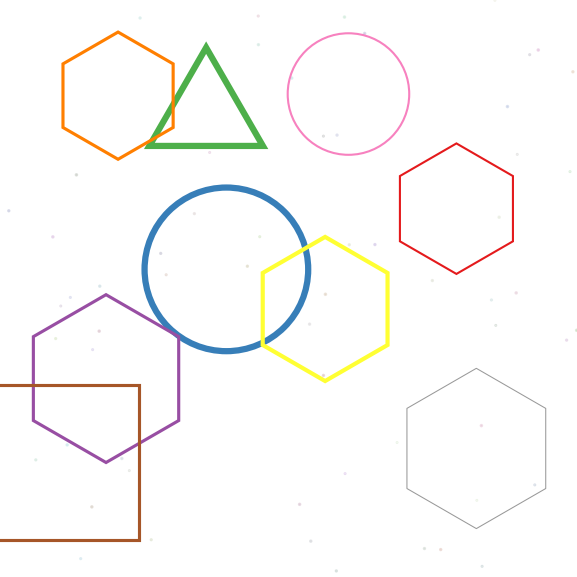[{"shape": "hexagon", "thickness": 1, "radius": 0.56, "center": [0.79, 0.638]}, {"shape": "circle", "thickness": 3, "radius": 0.71, "center": [0.392, 0.533]}, {"shape": "triangle", "thickness": 3, "radius": 0.57, "center": [0.357, 0.803]}, {"shape": "hexagon", "thickness": 1.5, "radius": 0.73, "center": [0.184, 0.344]}, {"shape": "hexagon", "thickness": 1.5, "radius": 0.55, "center": [0.204, 0.833]}, {"shape": "hexagon", "thickness": 2, "radius": 0.62, "center": [0.563, 0.464]}, {"shape": "square", "thickness": 1.5, "radius": 0.67, "center": [0.106, 0.198]}, {"shape": "circle", "thickness": 1, "radius": 0.53, "center": [0.603, 0.836]}, {"shape": "hexagon", "thickness": 0.5, "radius": 0.69, "center": [0.825, 0.223]}]